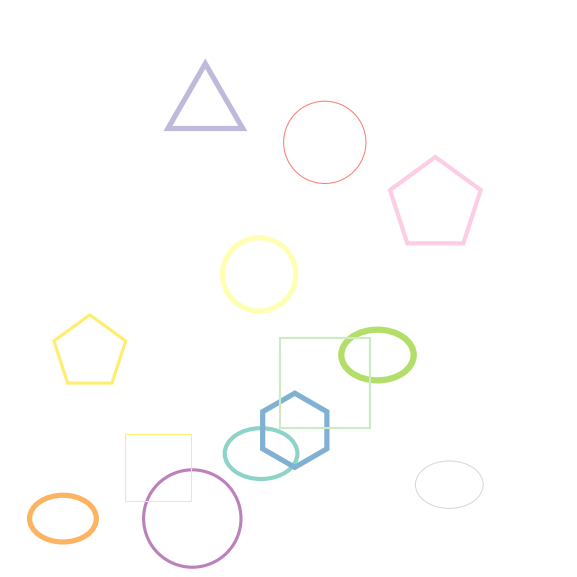[{"shape": "oval", "thickness": 2, "radius": 0.31, "center": [0.452, 0.214]}, {"shape": "circle", "thickness": 2.5, "radius": 0.32, "center": [0.449, 0.524]}, {"shape": "triangle", "thickness": 2.5, "radius": 0.37, "center": [0.356, 0.814]}, {"shape": "circle", "thickness": 0.5, "radius": 0.36, "center": [0.562, 0.753]}, {"shape": "hexagon", "thickness": 2.5, "radius": 0.32, "center": [0.51, 0.254]}, {"shape": "oval", "thickness": 2.5, "radius": 0.29, "center": [0.109, 0.101]}, {"shape": "oval", "thickness": 3, "radius": 0.31, "center": [0.654, 0.384]}, {"shape": "pentagon", "thickness": 2, "radius": 0.41, "center": [0.754, 0.645]}, {"shape": "oval", "thickness": 0.5, "radius": 0.29, "center": [0.778, 0.16]}, {"shape": "circle", "thickness": 1.5, "radius": 0.42, "center": [0.333, 0.101]}, {"shape": "square", "thickness": 1, "radius": 0.39, "center": [0.562, 0.336]}, {"shape": "square", "thickness": 0.5, "radius": 0.29, "center": [0.273, 0.19]}, {"shape": "pentagon", "thickness": 1.5, "radius": 0.33, "center": [0.156, 0.389]}]